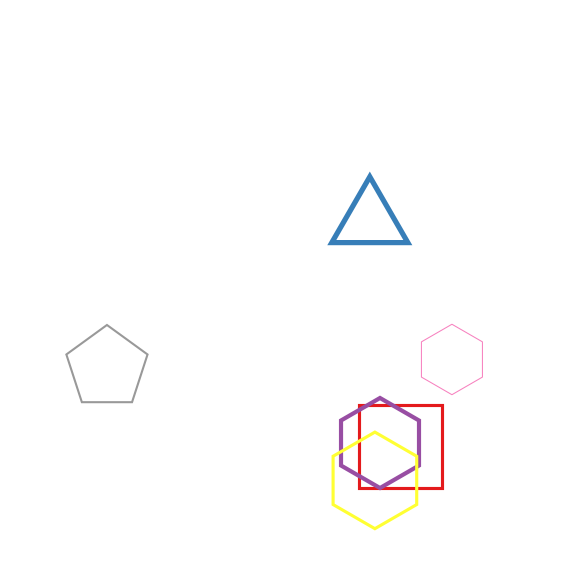[{"shape": "square", "thickness": 1.5, "radius": 0.36, "center": [0.693, 0.226]}, {"shape": "triangle", "thickness": 2.5, "radius": 0.38, "center": [0.64, 0.617]}, {"shape": "hexagon", "thickness": 2, "radius": 0.39, "center": [0.658, 0.232]}, {"shape": "hexagon", "thickness": 1.5, "radius": 0.42, "center": [0.649, 0.167]}, {"shape": "hexagon", "thickness": 0.5, "radius": 0.3, "center": [0.783, 0.377]}, {"shape": "pentagon", "thickness": 1, "radius": 0.37, "center": [0.185, 0.362]}]